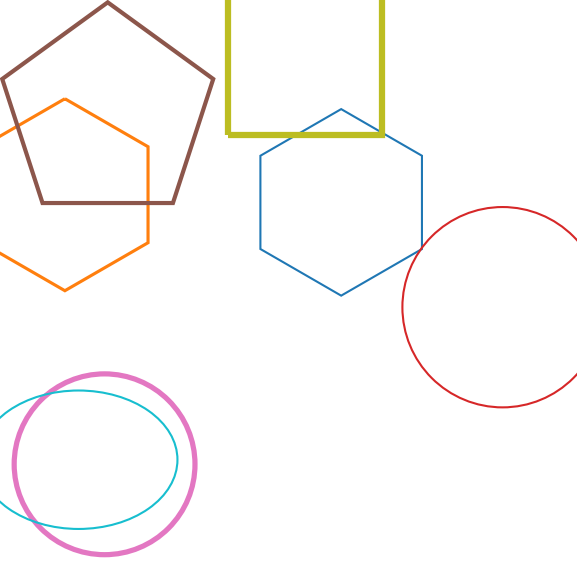[{"shape": "hexagon", "thickness": 1, "radius": 0.81, "center": [0.591, 0.649]}, {"shape": "hexagon", "thickness": 1.5, "radius": 0.83, "center": [0.112, 0.662]}, {"shape": "circle", "thickness": 1, "radius": 0.87, "center": [0.87, 0.467]}, {"shape": "pentagon", "thickness": 2, "radius": 0.96, "center": [0.187, 0.803]}, {"shape": "circle", "thickness": 2.5, "radius": 0.78, "center": [0.181, 0.195]}, {"shape": "square", "thickness": 3, "radius": 0.67, "center": [0.527, 0.898]}, {"shape": "oval", "thickness": 1, "radius": 0.86, "center": [0.136, 0.203]}]